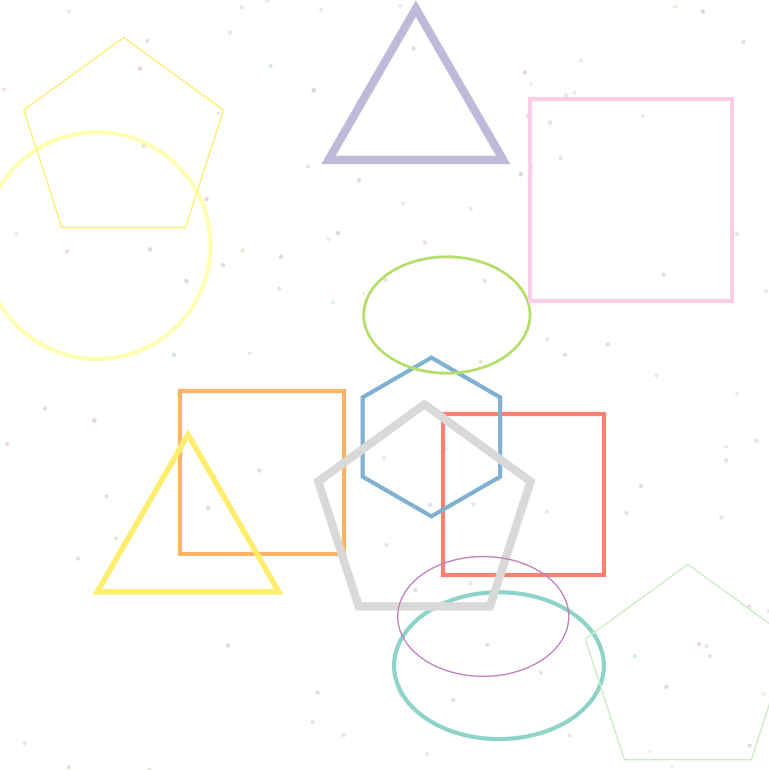[{"shape": "oval", "thickness": 1.5, "radius": 0.68, "center": [0.648, 0.135]}, {"shape": "circle", "thickness": 1.5, "radius": 0.74, "center": [0.126, 0.681]}, {"shape": "triangle", "thickness": 3, "radius": 0.65, "center": [0.54, 0.858]}, {"shape": "square", "thickness": 1.5, "radius": 0.52, "center": [0.68, 0.358]}, {"shape": "hexagon", "thickness": 1.5, "radius": 0.52, "center": [0.56, 0.432]}, {"shape": "square", "thickness": 1.5, "radius": 0.53, "center": [0.34, 0.387]}, {"shape": "oval", "thickness": 1, "radius": 0.54, "center": [0.58, 0.591]}, {"shape": "square", "thickness": 1.5, "radius": 0.66, "center": [0.819, 0.74]}, {"shape": "pentagon", "thickness": 3, "radius": 0.73, "center": [0.551, 0.33]}, {"shape": "oval", "thickness": 0.5, "radius": 0.56, "center": [0.628, 0.199]}, {"shape": "pentagon", "thickness": 0.5, "radius": 0.7, "center": [0.893, 0.127]}, {"shape": "pentagon", "thickness": 0.5, "radius": 0.68, "center": [0.161, 0.815]}, {"shape": "triangle", "thickness": 2, "radius": 0.68, "center": [0.244, 0.3]}]